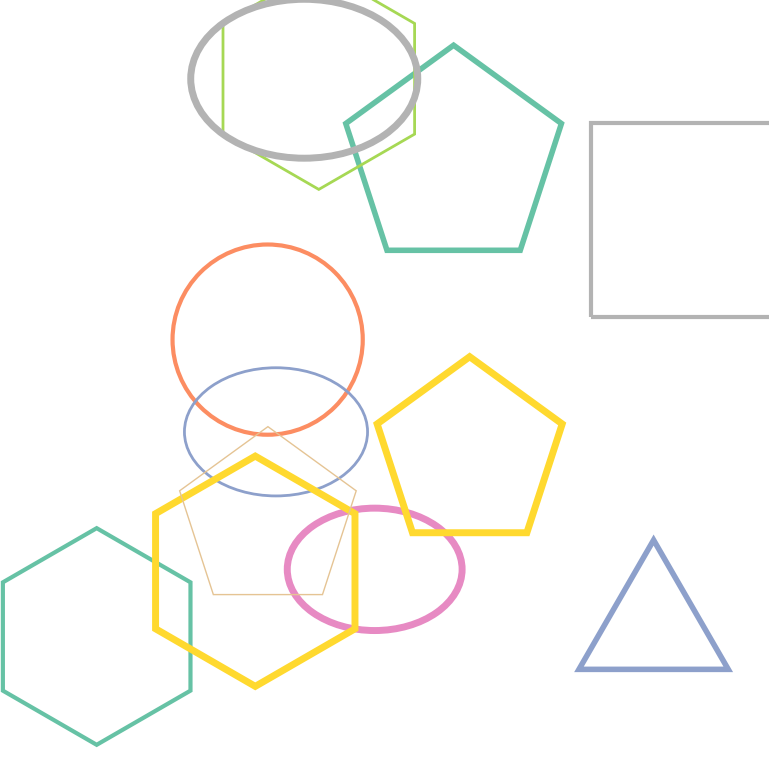[{"shape": "hexagon", "thickness": 1.5, "radius": 0.7, "center": [0.126, 0.173]}, {"shape": "pentagon", "thickness": 2, "radius": 0.74, "center": [0.589, 0.794]}, {"shape": "circle", "thickness": 1.5, "radius": 0.62, "center": [0.348, 0.559]}, {"shape": "oval", "thickness": 1, "radius": 0.59, "center": [0.358, 0.439]}, {"shape": "triangle", "thickness": 2, "radius": 0.56, "center": [0.849, 0.187]}, {"shape": "oval", "thickness": 2.5, "radius": 0.57, "center": [0.487, 0.261]}, {"shape": "hexagon", "thickness": 1, "radius": 0.72, "center": [0.414, 0.898]}, {"shape": "pentagon", "thickness": 2.5, "radius": 0.63, "center": [0.61, 0.41]}, {"shape": "hexagon", "thickness": 2.5, "radius": 0.75, "center": [0.332, 0.258]}, {"shape": "pentagon", "thickness": 0.5, "radius": 0.6, "center": [0.348, 0.325]}, {"shape": "square", "thickness": 1.5, "radius": 0.63, "center": [0.893, 0.715]}, {"shape": "oval", "thickness": 2.5, "radius": 0.74, "center": [0.395, 0.898]}]